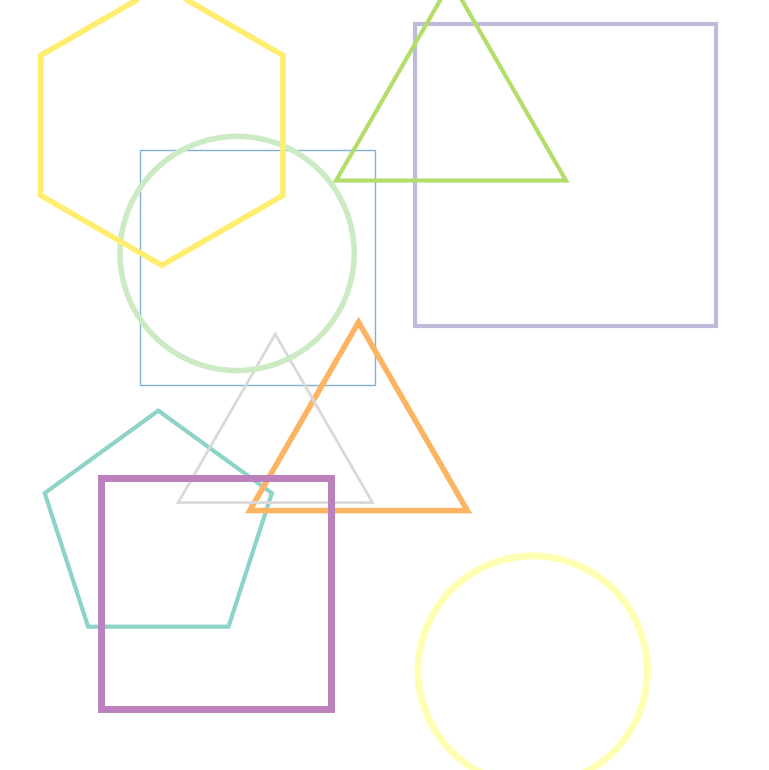[{"shape": "pentagon", "thickness": 1.5, "radius": 0.78, "center": [0.206, 0.312]}, {"shape": "circle", "thickness": 2.5, "radius": 0.74, "center": [0.692, 0.129]}, {"shape": "square", "thickness": 1.5, "radius": 0.98, "center": [0.734, 0.773]}, {"shape": "square", "thickness": 0.5, "radius": 0.76, "center": [0.335, 0.653]}, {"shape": "triangle", "thickness": 2, "radius": 0.82, "center": [0.466, 0.418]}, {"shape": "triangle", "thickness": 1.5, "radius": 0.86, "center": [0.586, 0.852]}, {"shape": "triangle", "thickness": 1, "radius": 0.73, "center": [0.358, 0.42]}, {"shape": "square", "thickness": 2.5, "radius": 0.75, "center": [0.28, 0.229]}, {"shape": "circle", "thickness": 2, "radius": 0.76, "center": [0.308, 0.671]}, {"shape": "hexagon", "thickness": 2, "radius": 0.91, "center": [0.21, 0.837]}]